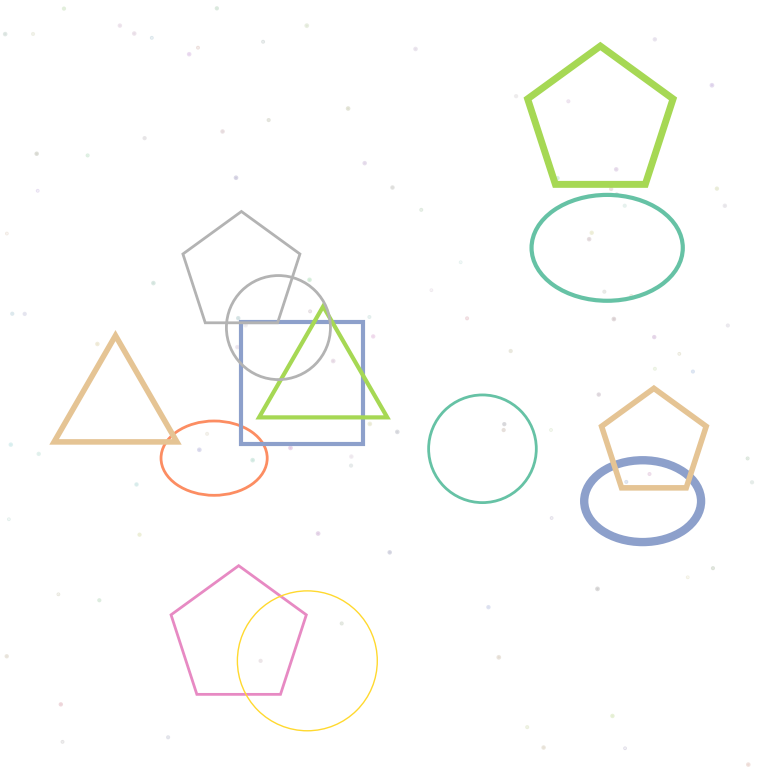[{"shape": "oval", "thickness": 1.5, "radius": 0.49, "center": [0.789, 0.678]}, {"shape": "circle", "thickness": 1, "radius": 0.35, "center": [0.627, 0.417]}, {"shape": "oval", "thickness": 1, "radius": 0.34, "center": [0.278, 0.405]}, {"shape": "oval", "thickness": 3, "radius": 0.38, "center": [0.835, 0.349]}, {"shape": "square", "thickness": 1.5, "radius": 0.4, "center": [0.392, 0.503]}, {"shape": "pentagon", "thickness": 1, "radius": 0.46, "center": [0.31, 0.173]}, {"shape": "triangle", "thickness": 1.5, "radius": 0.48, "center": [0.42, 0.506]}, {"shape": "pentagon", "thickness": 2.5, "radius": 0.5, "center": [0.78, 0.841]}, {"shape": "circle", "thickness": 0.5, "radius": 0.45, "center": [0.399, 0.142]}, {"shape": "triangle", "thickness": 2, "radius": 0.46, "center": [0.15, 0.472]}, {"shape": "pentagon", "thickness": 2, "radius": 0.36, "center": [0.849, 0.424]}, {"shape": "pentagon", "thickness": 1, "radius": 0.4, "center": [0.314, 0.645]}, {"shape": "circle", "thickness": 1, "radius": 0.34, "center": [0.362, 0.575]}]